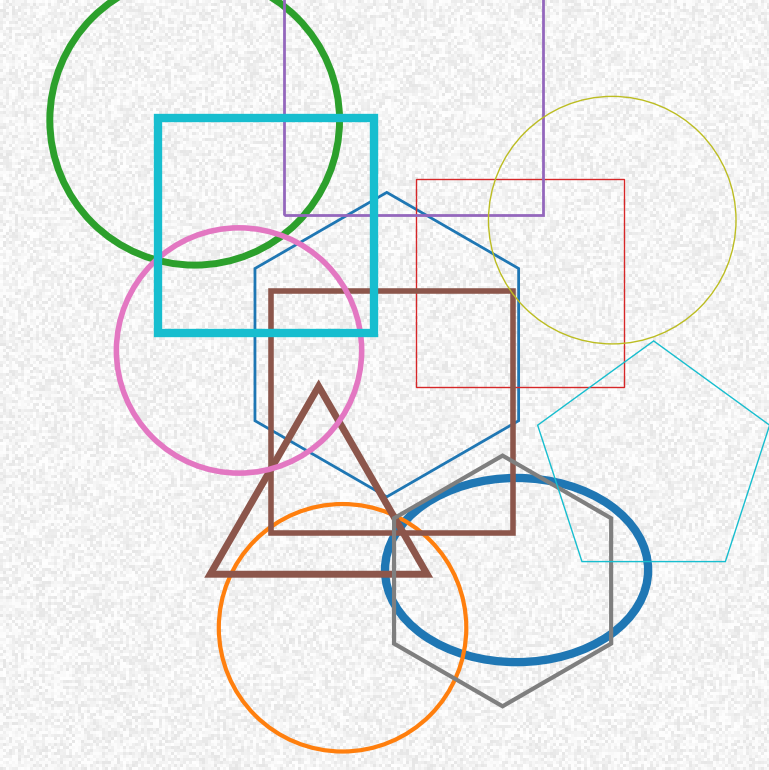[{"shape": "oval", "thickness": 3, "radius": 0.85, "center": [0.671, 0.26]}, {"shape": "hexagon", "thickness": 1, "radius": 0.99, "center": [0.502, 0.552]}, {"shape": "circle", "thickness": 1.5, "radius": 0.8, "center": [0.445, 0.185]}, {"shape": "circle", "thickness": 2.5, "radius": 0.94, "center": [0.253, 0.844]}, {"shape": "square", "thickness": 0.5, "radius": 0.67, "center": [0.675, 0.632]}, {"shape": "square", "thickness": 1, "radius": 0.84, "center": [0.537, 0.889]}, {"shape": "triangle", "thickness": 2.5, "radius": 0.81, "center": [0.414, 0.336]}, {"shape": "square", "thickness": 2, "radius": 0.79, "center": [0.509, 0.465]}, {"shape": "circle", "thickness": 2, "radius": 0.8, "center": [0.31, 0.545]}, {"shape": "hexagon", "thickness": 1.5, "radius": 0.81, "center": [0.653, 0.246]}, {"shape": "circle", "thickness": 0.5, "radius": 0.8, "center": [0.795, 0.714]}, {"shape": "square", "thickness": 3, "radius": 0.7, "center": [0.345, 0.707]}, {"shape": "pentagon", "thickness": 0.5, "radius": 0.79, "center": [0.849, 0.399]}]